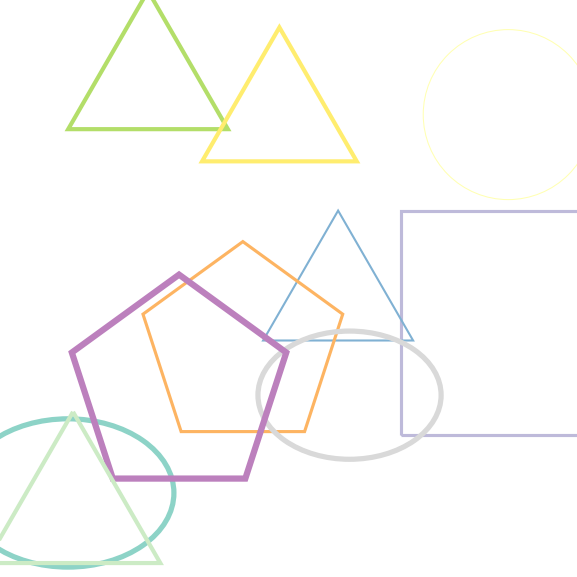[{"shape": "oval", "thickness": 2.5, "radius": 0.92, "center": [0.118, 0.146]}, {"shape": "circle", "thickness": 0.5, "radius": 0.74, "center": [0.88, 0.801]}, {"shape": "square", "thickness": 1.5, "radius": 0.97, "center": [0.889, 0.439]}, {"shape": "triangle", "thickness": 1, "radius": 0.75, "center": [0.585, 0.485]}, {"shape": "pentagon", "thickness": 1.5, "radius": 0.91, "center": [0.421, 0.399]}, {"shape": "triangle", "thickness": 2, "radius": 0.8, "center": [0.256, 0.855]}, {"shape": "oval", "thickness": 2.5, "radius": 0.79, "center": [0.605, 0.315]}, {"shape": "pentagon", "thickness": 3, "radius": 0.98, "center": [0.31, 0.328]}, {"shape": "triangle", "thickness": 2, "radius": 0.87, "center": [0.126, 0.111]}, {"shape": "triangle", "thickness": 2, "radius": 0.77, "center": [0.484, 0.797]}]